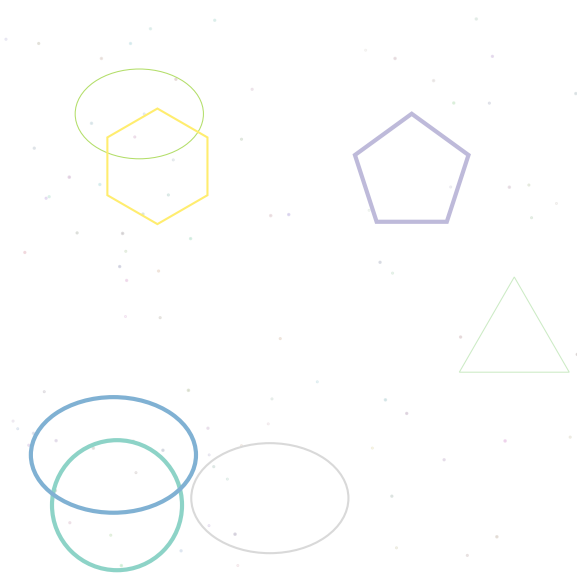[{"shape": "circle", "thickness": 2, "radius": 0.56, "center": [0.203, 0.124]}, {"shape": "pentagon", "thickness": 2, "radius": 0.52, "center": [0.713, 0.699]}, {"shape": "oval", "thickness": 2, "radius": 0.71, "center": [0.196, 0.211]}, {"shape": "oval", "thickness": 0.5, "radius": 0.56, "center": [0.241, 0.802]}, {"shape": "oval", "thickness": 1, "radius": 0.68, "center": [0.467, 0.137]}, {"shape": "triangle", "thickness": 0.5, "radius": 0.55, "center": [0.891, 0.41]}, {"shape": "hexagon", "thickness": 1, "radius": 0.5, "center": [0.273, 0.711]}]